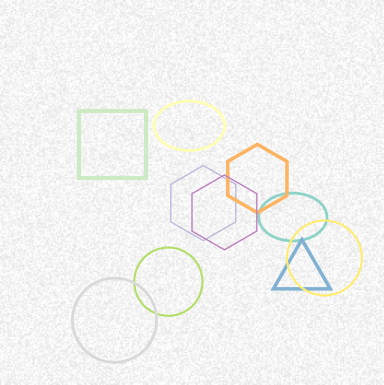[{"shape": "oval", "thickness": 2, "radius": 0.44, "center": [0.761, 0.436]}, {"shape": "oval", "thickness": 2, "radius": 0.46, "center": [0.492, 0.673]}, {"shape": "hexagon", "thickness": 1, "radius": 0.49, "center": [0.528, 0.473]}, {"shape": "triangle", "thickness": 2.5, "radius": 0.43, "center": [0.784, 0.292]}, {"shape": "hexagon", "thickness": 2.5, "radius": 0.44, "center": [0.668, 0.536]}, {"shape": "circle", "thickness": 1.5, "radius": 0.44, "center": [0.437, 0.268]}, {"shape": "circle", "thickness": 2, "radius": 0.55, "center": [0.298, 0.168]}, {"shape": "hexagon", "thickness": 1, "radius": 0.49, "center": [0.583, 0.448]}, {"shape": "square", "thickness": 3, "radius": 0.44, "center": [0.292, 0.625]}, {"shape": "circle", "thickness": 1.5, "radius": 0.49, "center": [0.843, 0.33]}]